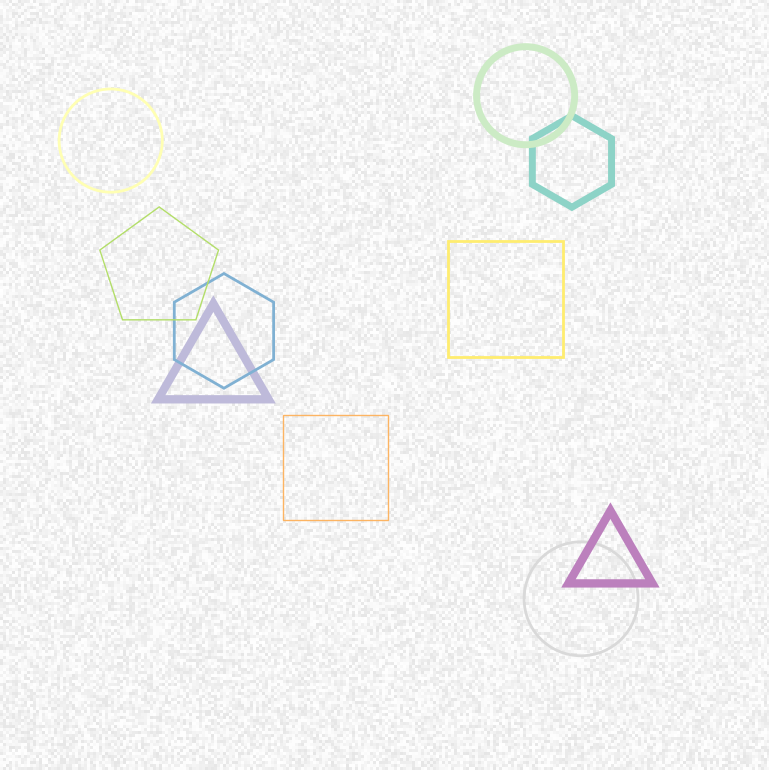[{"shape": "hexagon", "thickness": 2.5, "radius": 0.3, "center": [0.743, 0.79]}, {"shape": "circle", "thickness": 1, "radius": 0.34, "center": [0.144, 0.817]}, {"shape": "triangle", "thickness": 3, "radius": 0.41, "center": [0.277, 0.523]}, {"shape": "hexagon", "thickness": 1, "radius": 0.37, "center": [0.291, 0.57]}, {"shape": "square", "thickness": 0.5, "radius": 0.34, "center": [0.436, 0.392]}, {"shape": "pentagon", "thickness": 0.5, "radius": 0.41, "center": [0.207, 0.65]}, {"shape": "circle", "thickness": 1, "radius": 0.37, "center": [0.755, 0.222]}, {"shape": "triangle", "thickness": 3, "radius": 0.31, "center": [0.793, 0.274]}, {"shape": "circle", "thickness": 2.5, "radius": 0.32, "center": [0.683, 0.876]}, {"shape": "square", "thickness": 1, "radius": 0.37, "center": [0.657, 0.612]}]